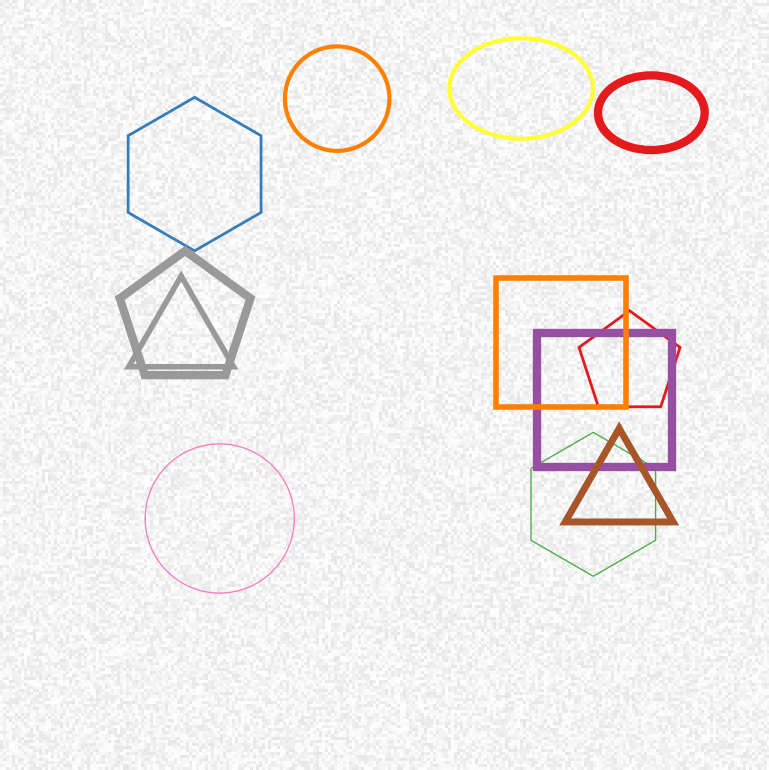[{"shape": "pentagon", "thickness": 1, "radius": 0.34, "center": [0.818, 0.528]}, {"shape": "oval", "thickness": 3, "radius": 0.35, "center": [0.846, 0.854]}, {"shape": "hexagon", "thickness": 1, "radius": 0.5, "center": [0.253, 0.774]}, {"shape": "hexagon", "thickness": 0.5, "radius": 0.47, "center": [0.771, 0.345]}, {"shape": "square", "thickness": 3, "radius": 0.44, "center": [0.785, 0.481]}, {"shape": "square", "thickness": 2, "radius": 0.42, "center": [0.729, 0.555]}, {"shape": "circle", "thickness": 1.5, "radius": 0.34, "center": [0.438, 0.872]}, {"shape": "oval", "thickness": 1.5, "radius": 0.47, "center": [0.677, 0.885]}, {"shape": "triangle", "thickness": 2.5, "radius": 0.4, "center": [0.804, 0.363]}, {"shape": "circle", "thickness": 0.5, "radius": 0.48, "center": [0.285, 0.327]}, {"shape": "pentagon", "thickness": 3, "radius": 0.45, "center": [0.24, 0.585]}, {"shape": "triangle", "thickness": 2, "radius": 0.39, "center": [0.235, 0.563]}]